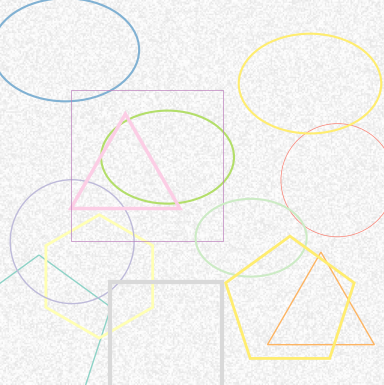[{"shape": "pentagon", "thickness": 1, "radius": 0.98, "center": [0.101, 0.141]}, {"shape": "hexagon", "thickness": 2, "radius": 0.8, "center": [0.258, 0.282]}, {"shape": "circle", "thickness": 1, "radius": 0.8, "center": [0.187, 0.372]}, {"shape": "circle", "thickness": 0.5, "radius": 0.74, "center": [0.877, 0.532]}, {"shape": "oval", "thickness": 1.5, "radius": 0.96, "center": [0.17, 0.871]}, {"shape": "triangle", "thickness": 1, "radius": 0.8, "center": [0.834, 0.185]}, {"shape": "oval", "thickness": 1.5, "radius": 0.86, "center": [0.435, 0.592]}, {"shape": "triangle", "thickness": 2.5, "radius": 0.82, "center": [0.326, 0.54]}, {"shape": "square", "thickness": 3, "radius": 0.73, "center": [0.431, 0.122]}, {"shape": "square", "thickness": 0.5, "radius": 0.98, "center": [0.381, 0.571]}, {"shape": "oval", "thickness": 1.5, "radius": 0.72, "center": [0.652, 0.383]}, {"shape": "pentagon", "thickness": 2, "radius": 0.88, "center": [0.753, 0.211]}, {"shape": "oval", "thickness": 1.5, "radius": 0.93, "center": [0.805, 0.783]}]